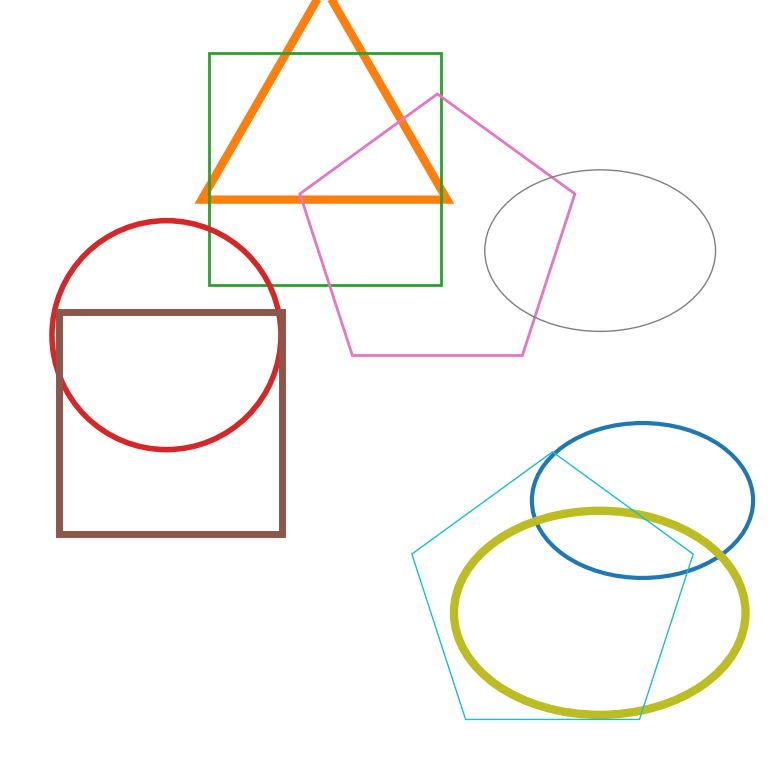[{"shape": "oval", "thickness": 1.5, "radius": 0.72, "center": [0.834, 0.35]}, {"shape": "triangle", "thickness": 3, "radius": 0.92, "center": [0.421, 0.833]}, {"shape": "square", "thickness": 1, "radius": 0.75, "center": [0.422, 0.78]}, {"shape": "circle", "thickness": 2, "radius": 0.74, "center": [0.216, 0.565]}, {"shape": "square", "thickness": 2.5, "radius": 0.72, "center": [0.222, 0.451]}, {"shape": "pentagon", "thickness": 1, "radius": 0.94, "center": [0.568, 0.69]}, {"shape": "oval", "thickness": 0.5, "radius": 0.75, "center": [0.779, 0.675]}, {"shape": "oval", "thickness": 3, "radius": 0.95, "center": [0.779, 0.204]}, {"shape": "pentagon", "thickness": 0.5, "radius": 0.96, "center": [0.718, 0.221]}]